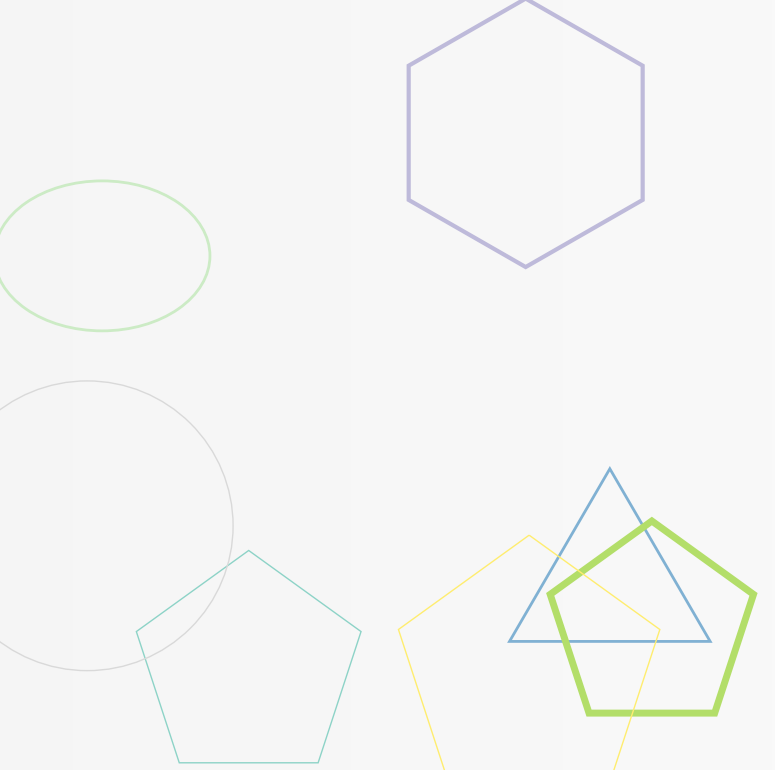[{"shape": "pentagon", "thickness": 0.5, "radius": 0.76, "center": [0.321, 0.133]}, {"shape": "hexagon", "thickness": 1.5, "radius": 0.87, "center": [0.678, 0.828]}, {"shape": "triangle", "thickness": 1, "radius": 0.75, "center": [0.787, 0.242]}, {"shape": "pentagon", "thickness": 2.5, "radius": 0.69, "center": [0.841, 0.185]}, {"shape": "circle", "thickness": 0.5, "radius": 0.94, "center": [0.113, 0.317]}, {"shape": "oval", "thickness": 1, "radius": 0.7, "center": [0.132, 0.668]}, {"shape": "pentagon", "thickness": 0.5, "radius": 0.89, "center": [0.683, 0.128]}]